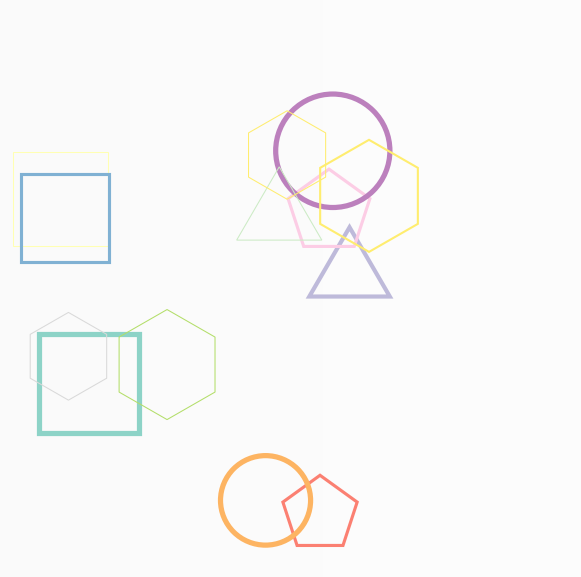[{"shape": "square", "thickness": 2.5, "radius": 0.43, "center": [0.153, 0.335]}, {"shape": "square", "thickness": 0.5, "radius": 0.41, "center": [0.103, 0.654]}, {"shape": "triangle", "thickness": 2, "radius": 0.4, "center": [0.601, 0.526]}, {"shape": "pentagon", "thickness": 1.5, "radius": 0.34, "center": [0.551, 0.109]}, {"shape": "square", "thickness": 1.5, "radius": 0.38, "center": [0.112, 0.621]}, {"shape": "circle", "thickness": 2.5, "radius": 0.39, "center": [0.457, 0.133]}, {"shape": "hexagon", "thickness": 0.5, "radius": 0.48, "center": [0.287, 0.368]}, {"shape": "pentagon", "thickness": 1.5, "radius": 0.37, "center": [0.566, 0.632]}, {"shape": "hexagon", "thickness": 0.5, "radius": 0.38, "center": [0.118, 0.382]}, {"shape": "circle", "thickness": 2.5, "radius": 0.49, "center": [0.573, 0.738]}, {"shape": "triangle", "thickness": 0.5, "radius": 0.42, "center": [0.48, 0.626]}, {"shape": "hexagon", "thickness": 0.5, "radius": 0.38, "center": [0.494, 0.731]}, {"shape": "hexagon", "thickness": 1, "radius": 0.49, "center": [0.635, 0.66]}]